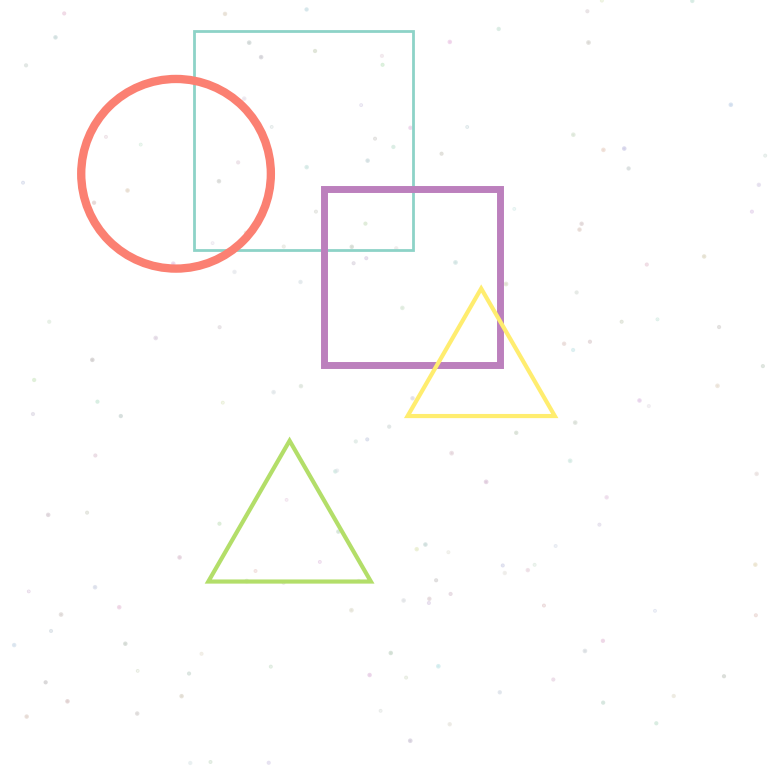[{"shape": "square", "thickness": 1, "radius": 0.71, "center": [0.394, 0.817]}, {"shape": "circle", "thickness": 3, "radius": 0.62, "center": [0.229, 0.774]}, {"shape": "triangle", "thickness": 1.5, "radius": 0.61, "center": [0.376, 0.306]}, {"shape": "square", "thickness": 2.5, "radius": 0.57, "center": [0.536, 0.641]}, {"shape": "triangle", "thickness": 1.5, "radius": 0.55, "center": [0.625, 0.515]}]